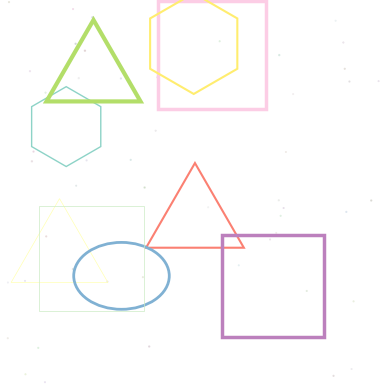[{"shape": "hexagon", "thickness": 1, "radius": 0.52, "center": [0.172, 0.671]}, {"shape": "triangle", "thickness": 0.5, "radius": 0.73, "center": [0.155, 0.339]}, {"shape": "triangle", "thickness": 1.5, "radius": 0.73, "center": [0.506, 0.43]}, {"shape": "oval", "thickness": 2, "radius": 0.62, "center": [0.316, 0.283]}, {"shape": "triangle", "thickness": 3, "radius": 0.71, "center": [0.243, 0.807]}, {"shape": "square", "thickness": 2.5, "radius": 0.7, "center": [0.55, 0.857]}, {"shape": "square", "thickness": 2.5, "radius": 0.67, "center": [0.709, 0.257]}, {"shape": "square", "thickness": 0.5, "radius": 0.68, "center": [0.238, 0.328]}, {"shape": "hexagon", "thickness": 1.5, "radius": 0.65, "center": [0.503, 0.887]}]